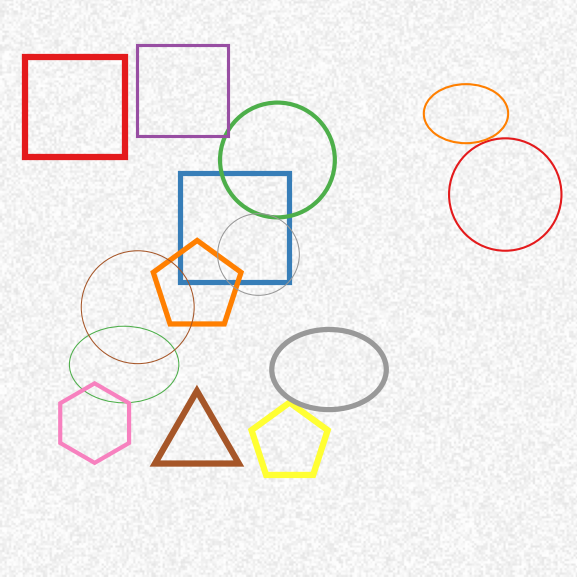[{"shape": "square", "thickness": 3, "radius": 0.43, "center": [0.13, 0.814]}, {"shape": "circle", "thickness": 1, "radius": 0.49, "center": [0.875, 0.662]}, {"shape": "square", "thickness": 2.5, "radius": 0.47, "center": [0.406, 0.605]}, {"shape": "circle", "thickness": 2, "radius": 0.5, "center": [0.48, 0.722]}, {"shape": "oval", "thickness": 0.5, "radius": 0.47, "center": [0.215, 0.368]}, {"shape": "square", "thickness": 1.5, "radius": 0.39, "center": [0.316, 0.842]}, {"shape": "oval", "thickness": 1, "radius": 0.37, "center": [0.807, 0.802]}, {"shape": "pentagon", "thickness": 2.5, "radius": 0.4, "center": [0.341, 0.503]}, {"shape": "pentagon", "thickness": 3, "radius": 0.35, "center": [0.501, 0.233]}, {"shape": "triangle", "thickness": 3, "radius": 0.42, "center": [0.341, 0.238]}, {"shape": "circle", "thickness": 0.5, "radius": 0.49, "center": [0.238, 0.467]}, {"shape": "hexagon", "thickness": 2, "radius": 0.34, "center": [0.164, 0.266]}, {"shape": "circle", "thickness": 0.5, "radius": 0.35, "center": [0.448, 0.558]}, {"shape": "oval", "thickness": 2.5, "radius": 0.5, "center": [0.57, 0.359]}]